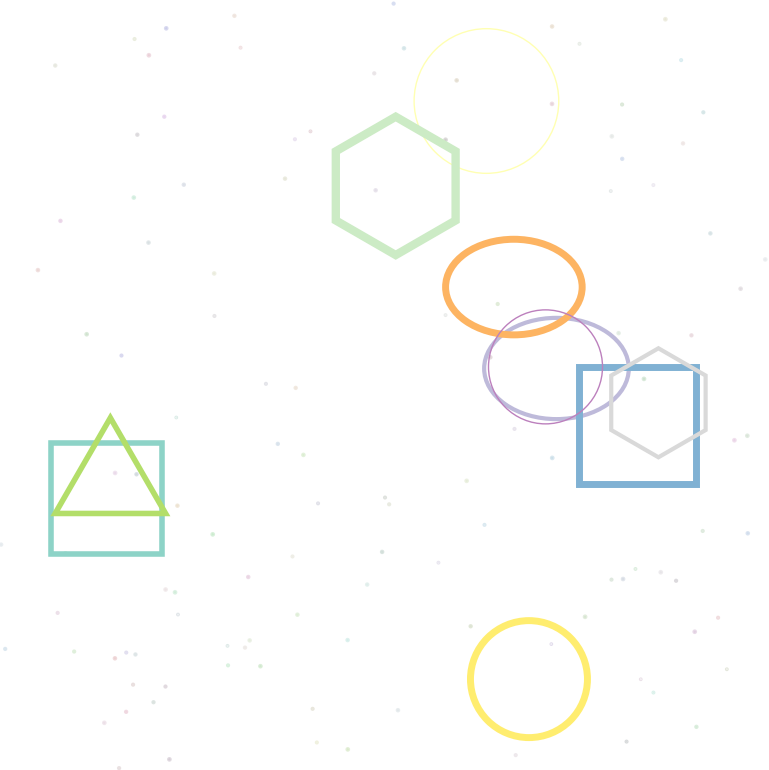[{"shape": "square", "thickness": 2, "radius": 0.36, "center": [0.138, 0.352]}, {"shape": "circle", "thickness": 0.5, "radius": 0.47, "center": [0.632, 0.869]}, {"shape": "oval", "thickness": 1.5, "radius": 0.47, "center": [0.723, 0.521]}, {"shape": "square", "thickness": 2.5, "radius": 0.38, "center": [0.828, 0.447]}, {"shape": "oval", "thickness": 2.5, "radius": 0.44, "center": [0.667, 0.627]}, {"shape": "triangle", "thickness": 2, "radius": 0.41, "center": [0.143, 0.375]}, {"shape": "hexagon", "thickness": 1.5, "radius": 0.35, "center": [0.855, 0.477]}, {"shape": "circle", "thickness": 0.5, "radius": 0.37, "center": [0.708, 0.524]}, {"shape": "hexagon", "thickness": 3, "radius": 0.45, "center": [0.514, 0.759]}, {"shape": "circle", "thickness": 2.5, "radius": 0.38, "center": [0.687, 0.118]}]